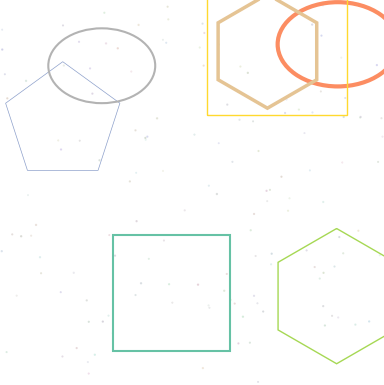[{"shape": "square", "thickness": 1.5, "radius": 0.76, "center": [0.445, 0.239]}, {"shape": "oval", "thickness": 3, "radius": 0.78, "center": [0.877, 0.885]}, {"shape": "pentagon", "thickness": 0.5, "radius": 0.78, "center": [0.163, 0.684]}, {"shape": "hexagon", "thickness": 1, "radius": 0.88, "center": [0.874, 0.231]}, {"shape": "square", "thickness": 1, "radius": 0.91, "center": [0.72, 0.883]}, {"shape": "hexagon", "thickness": 2.5, "radius": 0.74, "center": [0.695, 0.867]}, {"shape": "oval", "thickness": 1.5, "radius": 0.69, "center": [0.264, 0.829]}]